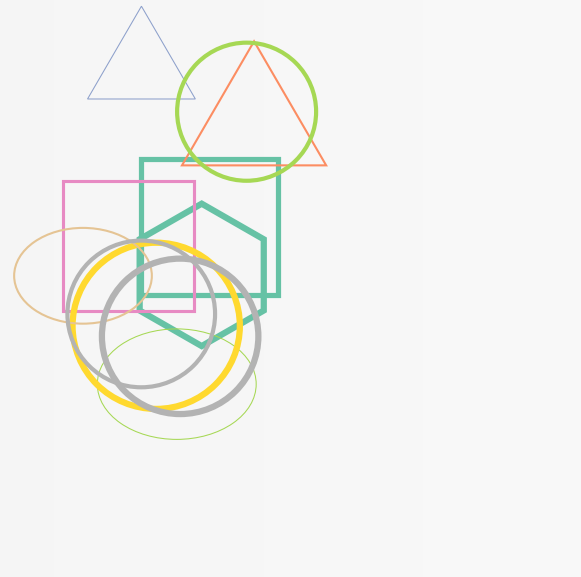[{"shape": "square", "thickness": 2.5, "radius": 0.59, "center": [0.36, 0.606]}, {"shape": "hexagon", "thickness": 3, "radius": 0.62, "center": [0.347, 0.523]}, {"shape": "triangle", "thickness": 1, "radius": 0.72, "center": [0.437, 0.784]}, {"shape": "triangle", "thickness": 0.5, "radius": 0.54, "center": [0.243, 0.881]}, {"shape": "square", "thickness": 1.5, "radius": 0.56, "center": [0.221, 0.573]}, {"shape": "circle", "thickness": 2, "radius": 0.6, "center": [0.424, 0.806]}, {"shape": "oval", "thickness": 0.5, "radius": 0.68, "center": [0.304, 0.334]}, {"shape": "circle", "thickness": 3, "radius": 0.72, "center": [0.269, 0.435]}, {"shape": "oval", "thickness": 1, "radius": 0.59, "center": [0.143, 0.522]}, {"shape": "circle", "thickness": 2, "radius": 0.64, "center": [0.243, 0.456]}, {"shape": "circle", "thickness": 3, "radius": 0.67, "center": [0.31, 0.417]}]